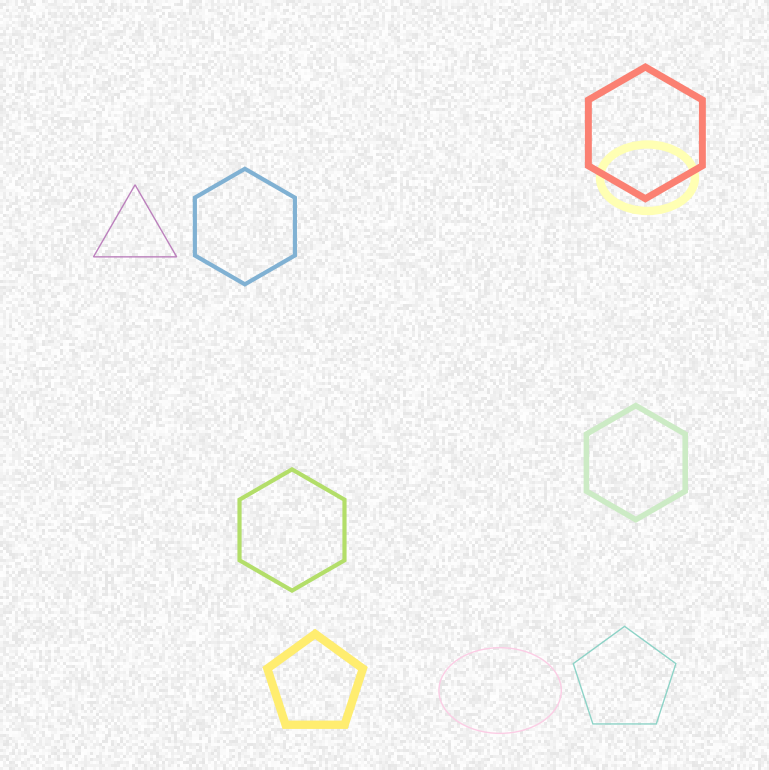[{"shape": "pentagon", "thickness": 0.5, "radius": 0.35, "center": [0.811, 0.116]}, {"shape": "oval", "thickness": 3, "radius": 0.31, "center": [0.841, 0.769]}, {"shape": "hexagon", "thickness": 2.5, "radius": 0.43, "center": [0.838, 0.827]}, {"shape": "hexagon", "thickness": 1.5, "radius": 0.38, "center": [0.318, 0.706]}, {"shape": "hexagon", "thickness": 1.5, "radius": 0.39, "center": [0.379, 0.312]}, {"shape": "oval", "thickness": 0.5, "radius": 0.4, "center": [0.649, 0.103]}, {"shape": "triangle", "thickness": 0.5, "radius": 0.31, "center": [0.175, 0.698]}, {"shape": "hexagon", "thickness": 2, "radius": 0.37, "center": [0.826, 0.399]}, {"shape": "pentagon", "thickness": 3, "radius": 0.33, "center": [0.409, 0.112]}]